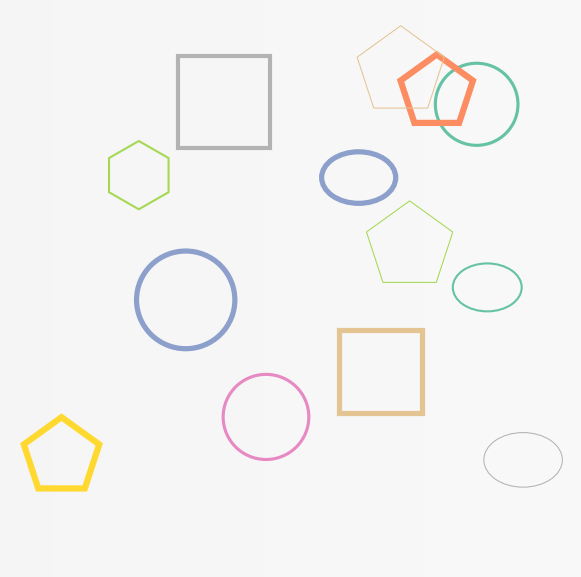[{"shape": "circle", "thickness": 1.5, "radius": 0.36, "center": [0.82, 0.819]}, {"shape": "oval", "thickness": 1, "radius": 0.3, "center": [0.838, 0.501]}, {"shape": "pentagon", "thickness": 3, "radius": 0.33, "center": [0.751, 0.839]}, {"shape": "circle", "thickness": 2.5, "radius": 0.42, "center": [0.319, 0.48]}, {"shape": "oval", "thickness": 2.5, "radius": 0.32, "center": [0.617, 0.692]}, {"shape": "circle", "thickness": 1.5, "radius": 0.37, "center": [0.458, 0.277]}, {"shape": "pentagon", "thickness": 0.5, "radius": 0.39, "center": [0.705, 0.573]}, {"shape": "hexagon", "thickness": 1, "radius": 0.3, "center": [0.239, 0.696]}, {"shape": "pentagon", "thickness": 3, "radius": 0.34, "center": [0.106, 0.209]}, {"shape": "pentagon", "thickness": 0.5, "radius": 0.39, "center": [0.689, 0.876]}, {"shape": "square", "thickness": 2.5, "radius": 0.36, "center": [0.655, 0.356]}, {"shape": "oval", "thickness": 0.5, "radius": 0.34, "center": [0.9, 0.203]}, {"shape": "square", "thickness": 2, "radius": 0.4, "center": [0.386, 0.822]}]